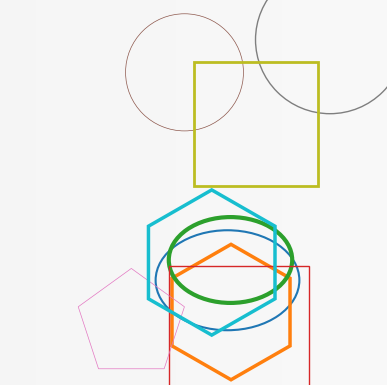[{"shape": "oval", "thickness": 1.5, "radius": 0.93, "center": [0.587, 0.272]}, {"shape": "hexagon", "thickness": 2.5, "radius": 0.88, "center": [0.596, 0.189]}, {"shape": "oval", "thickness": 3, "radius": 0.8, "center": [0.595, 0.325]}, {"shape": "square", "thickness": 1, "radius": 0.9, "center": [0.616, 0.13]}, {"shape": "circle", "thickness": 0.5, "radius": 0.76, "center": [0.476, 0.812]}, {"shape": "pentagon", "thickness": 0.5, "radius": 0.72, "center": [0.339, 0.159]}, {"shape": "circle", "thickness": 1, "radius": 0.96, "center": [0.852, 0.897]}, {"shape": "square", "thickness": 2, "radius": 0.8, "center": [0.662, 0.678]}, {"shape": "hexagon", "thickness": 2.5, "radius": 0.94, "center": [0.546, 0.318]}]